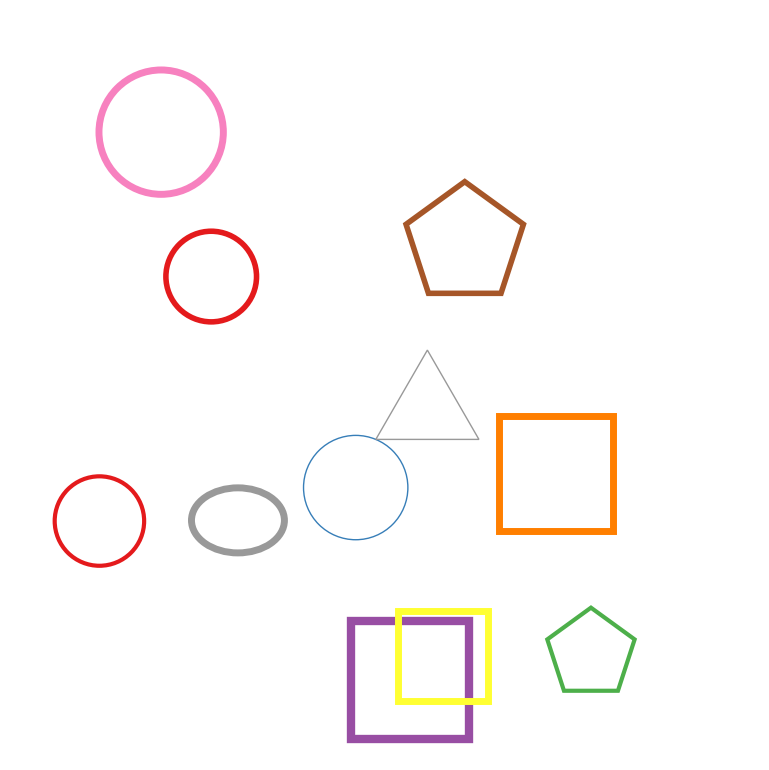[{"shape": "circle", "thickness": 2, "radius": 0.29, "center": [0.274, 0.641]}, {"shape": "circle", "thickness": 1.5, "radius": 0.29, "center": [0.129, 0.323]}, {"shape": "circle", "thickness": 0.5, "radius": 0.34, "center": [0.462, 0.367]}, {"shape": "pentagon", "thickness": 1.5, "radius": 0.3, "center": [0.767, 0.151]}, {"shape": "square", "thickness": 3, "radius": 0.38, "center": [0.532, 0.117]}, {"shape": "square", "thickness": 2.5, "radius": 0.37, "center": [0.722, 0.385]}, {"shape": "square", "thickness": 2.5, "radius": 0.29, "center": [0.576, 0.148]}, {"shape": "pentagon", "thickness": 2, "radius": 0.4, "center": [0.604, 0.684]}, {"shape": "circle", "thickness": 2.5, "radius": 0.4, "center": [0.209, 0.828]}, {"shape": "triangle", "thickness": 0.5, "radius": 0.39, "center": [0.555, 0.468]}, {"shape": "oval", "thickness": 2.5, "radius": 0.3, "center": [0.309, 0.324]}]